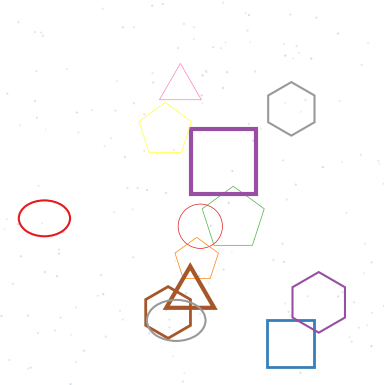[{"shape": "oval", "thickness": 1.5, "radius": 0.33, "center": [0.115, 0.433]}, {"shape": "circle", "thickness": 0.5, "radius": 0.29, "center": [0.52, 0.412]}, {"shape": "square", "thickness": 2, "radius": 0.3, "center": [0.754, 0.108]}, {"shape": "pentagon", "thickness": 0.5, "radius": 0.42, "center": [0.606, 0.431]}, {"shape": "square", "thickness": 3, "radius": 0.42, "center": [0.581, 0.581]}, {"shape": "hexagon", "thickness": 1.5, "radius": 0.39, "center": [0.828, 0.215]}, {"shape": "pentagon", "thickness": 0.5, "radius": 0.3, "center": [0.511, 0.324]}, {"shape": "pentagon", "thickness": 0.5, "radius": 0.36, "center": [0.429, 0.662]}, {"shape": "triangle", "thickness": 3, "radius": 0.36, "center": [0.494, 0.236]}, {"shape": "hexagon", "thickness": 2, "radius": 0.34, "center": [0.437, 0.188]}, {"shape": "triangle", "thickness": 0.5, "radius": 0.31, "center": [0.469, 0.772]}, {"shape": "oval", "thickness": 1.5, "radius": 0.38, "center": [0.458, 0.168]}, {"shape": "hexagon", "thickness": 1.5, "radius": 0.35, "center": [0.757, 0.717]}]